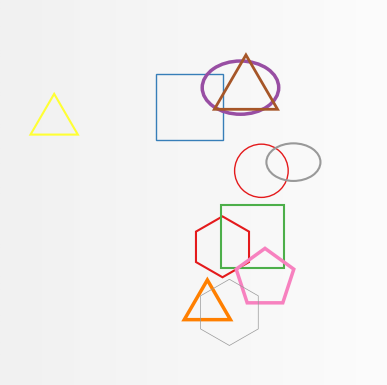[{"shape": "hexagon", "thickness": 1.5, "radius": 0.4, "center": [0.574, 0.359]}, {"shape": "circle", "thickness": 1, "radius": 0.35, "center": [0.675, 0.556]}, {"shape": "square", "thickness": 1, "radius": 0.43, "center": [0.49, 0.722]}, {"shape": "square", "thickness": 1.5, "radius": 0.41, "center": [0.652, 0.386]}, {"shape": "oval", "thickness": 2.5, "radius": 0.49, "center": [0.621, 0.772]}, {"shape": "triangle", "thickness": 2.5, "radius": 0.34, "center": [0.535, 0.204]}, {"shape": "triangle", "thickness": 1.5, "radius": 0.35, "center": [0.14, 0.686]}, {"shape": "triangle", "thickness": 2, "radius": 0.47, "center": [0.635, 0.763]}, {"shape": "pentagon", "thickness": 2.5, "radius": 0.39, "center": [0.684, 0.277]}, {"shape": "hexagon", "thickness": 0.5, "radius": 0.43, "center": [0.592, 0.189]}, {"shape": "oval", "thickness": 1.5, "radius": 0.35, "center": [0.757, 0.579]}]